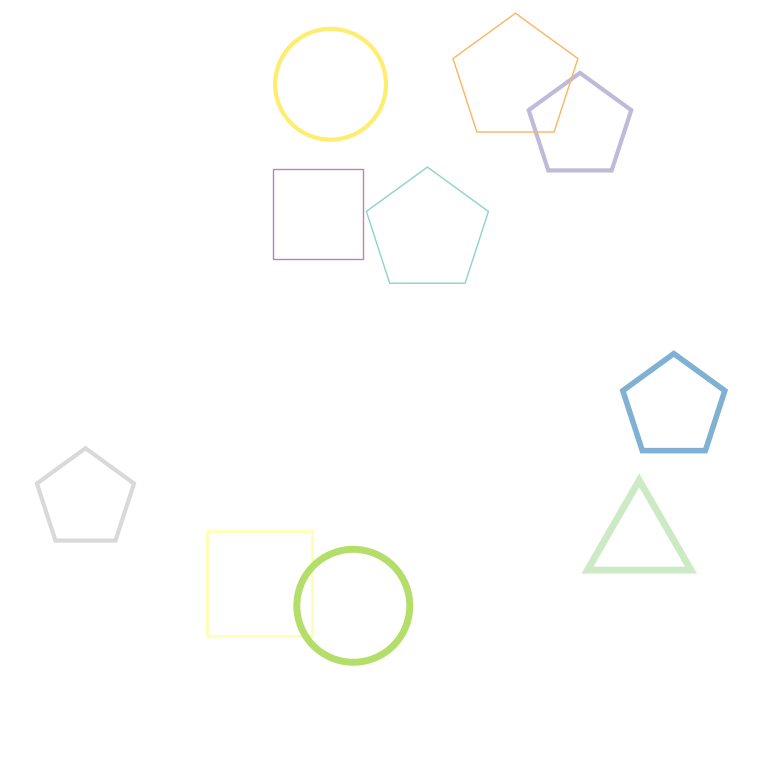[{"shape": "pentagon", "thickness": 0.5, "radius": 0.42, "center": [0.555, 0.7]}, {"shape": "square", "thickness": 1, "radius": 0.34, "center": [0.337, 0.243]}, {"shape": "pentagon", "thickness": 1.5, "radius": 0.35, "center": [0.753, 0.835]}, {"shape": "pentagon", "thickness": 2, "radius": 0.35, "center": [0.875, 0.471]}, {"shape": "pentagon", "thickness": 0.5, "radius": 0.43, "center": [0.669, 0.898]}, {"shape": "circle", "thickness": 2.5, "radius": 0.37, "center": [0.459, 0.213]}, {"shape": "pentagon", "thickness": 1.5, "radius": 0.33, "center": [0.111, 0.352]}, {"shape": "square", "thickness": 0.5, "radius": 0.29, "center": [0.413, 0.722]}, {"shape": "triangle", "thickness": 2.5, "radius": 0.39, "center": [0.83, 0.298]}, {"shape": "circle", "thickness": 1.5, "radius": 0.36, "center": [0.429, 0.891]}]